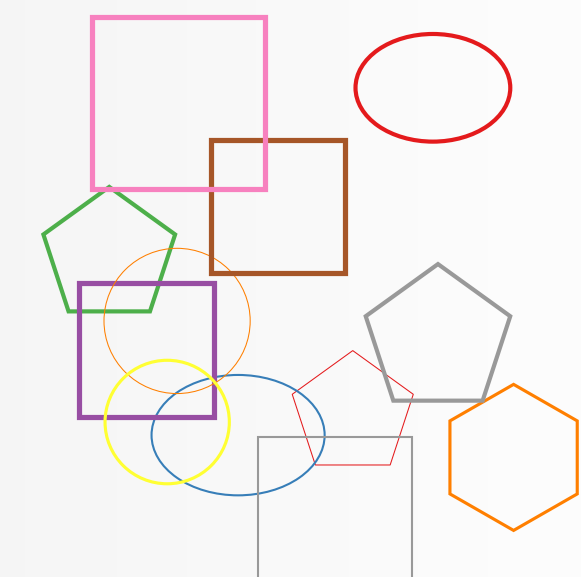[{"shape": "pentagon", "thickness": 0.5, "radius": 0.55, "center": [0.607, 0.283]}, {"shape": "oval", "thickness": 2, "radius": 0.67, "center": [0.745, 0.847]}, {"shape": "oval", "thickness": 1, "radius": 0.74, "center": [0.41, 0.246]}, {"shape": "pentagon", "thickness": 2, "radius": 0.6, "center": [0.188, 0.556]}, {"shape": "square", "thickness": 2.5, "radius": 0.58, "center": [0.252, 0.393]}, {"shape": "hexagon", "thickness": 1.5, "radius": 0.63, "center": [0.884, 0.207]}, {"shape": "circle", "thickness": 0.5, "radius": 0.63, "center": [0.305, 0.443]}, {"shape": "circle", "thickness": 1.5, "radius": 0.53, "center": [0.288, 0.268]}, {"shape": "square", "thickness": 2.5, "radius": 0.58, "center": [0.478, 0.642]}, {"shape": "square", "thickness": 2.5, "radius": 0.74, "center": [0.307, 0.821]}, {"shape": "pentagon", "thickness": 2, "radius": 0.65, "center": [0.754, 0.411]}, {"shape": "square", "thickness": 1, "radius": 0.66, "center": [0.577, 0.111]}]